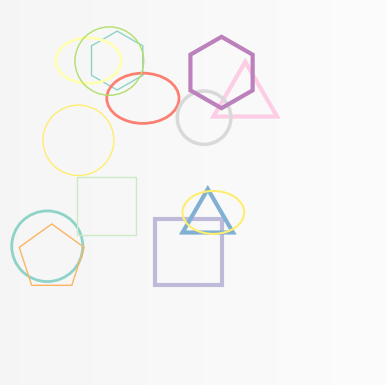[{"shape": "circle", "thickness": 2, "radius": 0.46, "center": [0.122, 0.36]}, {"shape": "hexagon", "thickness": 1, "radius": 0.38, "center": [0.302, 0.843]}, {"shape": "oval", "thickness": 2, "radius": 0.42, "center": [0.228, 0.842]}, {"shape": "square", "thickness": 3, "radius": 0.43, "center": [0.486, 0.346]}, {"shape": "oval", "thickness": 2, "radius": 0.47, "center": [0.369, 0.745]}, {"shape": "triangle", "thickness": 3, "radius": 0.38, "center": [0.536, 0.434]}, {"shape": "pentagon", "thickness": 1, "radius": 0.44, "center": [0.133, 0.33]}, {"shape": "circle", "thickness": 1, "radius": 0.44, "center": [0.282, 0.841]}, {"shape": "triangle", "thickness": 3, "radius": 0.47, "center": [0.633, 0.745]}, {"shape": "circle", "thickness": 2.5, "radius": 0.35, "center": [0.527, 0.694]}, {"shape": "hexagon", "thickness": 3, "radius": 0.46, "center": [0.572, 0.812]}, {"shape": "square", "thickness": 1, "radius": 0.38, "center": [0.276, 0.465]}, {"shape": "circle", "thickness": 1, "radius": 0.46, "center": [0.202, 0.636]}, {"shape": "oval", "thickness": 1.5, "radius": 0.4, "center": [0.551, 0.448]}]